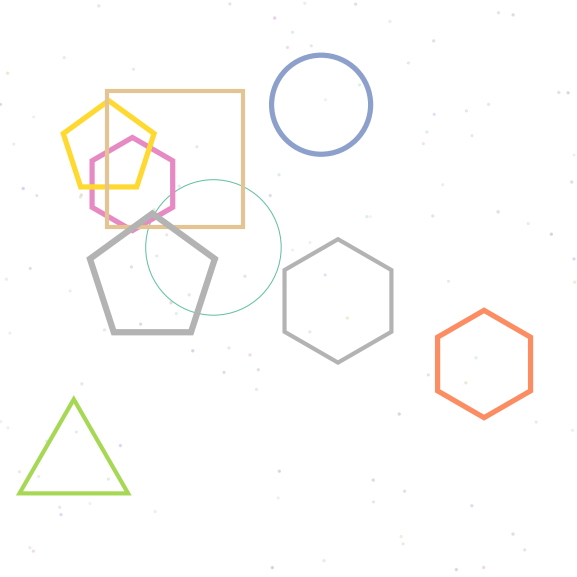[{"shape": "circle", "thickness": 0.5, "radius": 0.59, "center": [0.37, 0.571]}, {"shape": "hexagon", "thickness": 2.5, "radius": 0.46, "center": [0.838, 0.369]}, {"shape": "circle", "thickness": 2.5, "radius": 0.43, "center": [0.556, 0.818]}, {"shape": "hexagon", "thickness": 2.5, "radius": 0.4, "center": [0.229, 0.68]}, {"shape": "triangle", "thickness": 2, "radius": 0.54, "center": [0.128, 0.199]}, {"shape": "pentagon", "thickness": 2.5, "radius": 0.41, "center": [0.188, 0.742]}, {"shape": "square", "thickness": 2, "radius": 0.59, "center": [0.303, 0.724]}, {"shape": "hexagon", "thickness": 2, "radius": 0.53, "center": [0.585, 0.478]}, {"shape": "pentagon", "thickness": 3, "radius": 0.57, "center": [0.264, 0.516]}]